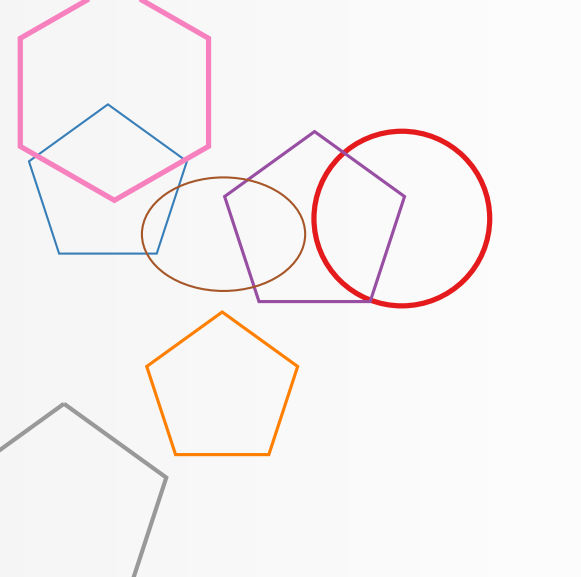[{"shape": "circle", "thickness": 2.5, "radius": 0.76, "center": [0.691, 0.621]}, {"shape": "pentagon", "thickness": 1, "radius": 0.71, "center": [0.186, 0.676]}, {"shape": "pentagon", "thickness": 1.5, "radius": 0.81, "center": [0.541, 0.609]}, {"shape": "pentagon", "thickness": 1.5, "radius": 0.68, "center": [0.382, 0.322]}, {"shape": "oval", "thickness": 1, "radius": 0.7, "center": [0.385, 0.594]}, {"shape": "hexagon", "thickness": 2.5, "radius": 0.94, "center": [0.197, 0.839]}, {"shape": "pentagon", "thickness": 2, "radius": 0.93, "center": [0.11, 0.115]}]